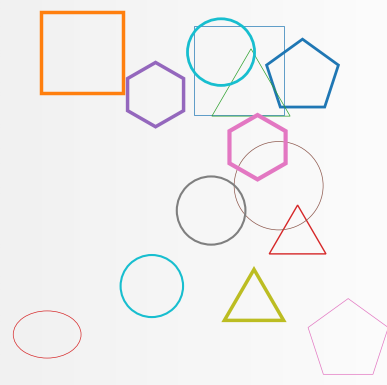[{"shape": "pentagon", "thickness": 2, "radius": 0.49, "center": [0.781, 0.801]}, {"shape": "square", "thickness": 0.5, "radius": 0.58, "center": [0.617, 0.818]}, {"shape": "square", "thickness": 2.5, "radius": 0.53, "center": [0.212, 0.862]}, {"shape": "triangle", "thickness": 0.5, "radius": 0.58, "center": [0.648, 0.757]}, {"shape": "triangle", "thickness": 1, "radius": 0.42, "center": [0.768, 0.383]}, {"shape": "oval", "thickness": 0.5, "radius": 0.44, "center": [0.122, 0.131]}, {"shape": "hexagon", "thickness": 2.5, "radius": 0.42, "center": [0.401, 0.754]}, {"shape": "circle", "thickness": 0.5, "radius": 0.57, "center": [0.719, 0.518]}, {"shape": "pentagon", "thickness": 0.5, "radius": 0.54, "center": [0.898, 0.116]}, {"shape": "hexagon", "thickness": 3, "radius": 0.42, "center": [0.665, 0.618]}, {"shape": "circle", "thickness": 1.5, "radius": 0.44, "center": [0.545, 0.453]}, {"shape": "triangle", "thickness": 2.5, "radius": 0.44, "center": [0.655, 0.212]}, {"shape": "circle", "thickness": 2, "radius": 0.43, "center": [0.57, 0.865]}, {"shape": "circle", "thickness": 1.5, "radius": 0.4, "center": [0.392, 0.257]}]